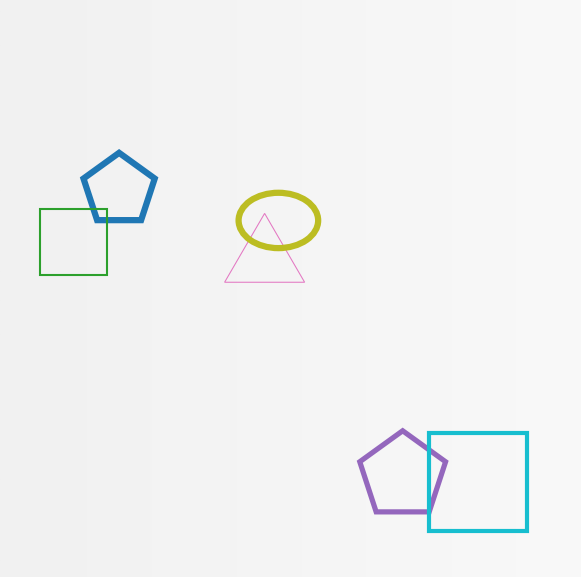[{"shape": "pentagon", "thickness": 3, "radius": 0.32, "center": [0.205, 0.67]}, {"shape": "square", "thickness": 1, "radius": 0.29, "center": [0.126, 0.58]}, {"shape": "pentagon", "thickness": 2.5, "radius": 0.39, "center": [0.693, 0.176]}, {"shape": "triangle", "thickness": 0.5, "radius": 0.4, "center": [0.455, 0.55]}, {"shape": "oval", "thickness": 3, "radius": 0.34, "center": [0.479, 0.617]}, {"shape": "square", "thickness": 2, "radius": 0.42, "center": [0.822, 0.165]}]